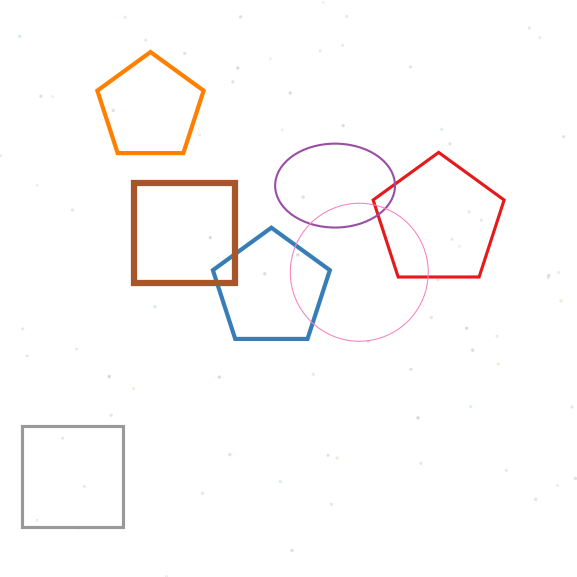[{"shape": "pentagon", "thickness": 1.5, "radius": 0.6, "center": [0.76, 0.616]}, {"shape": "pentagon", "thickness": 2, "radius": 0.53, "center": [0.47, 0.498]}, {"shape": "oval", "thickness": 1, "radius": 0.52, "center": [0.58, 0.678]}, {"shape": "pentagon", "thickness": 2, "radius": 0.48, "center": [0.261, 0.812]}, {"shape": "square", "thickness": 3, "radius": 0.44, "center": [0.32, 0.596]}, {"shape": "circle", "thickness": 0.5, "radius": 0.6, "center": [0.622, 0.528]}, {"shape": "square", "thickness": 1.5, "radius": 0.44, "center": [0.126, 0.174]}]